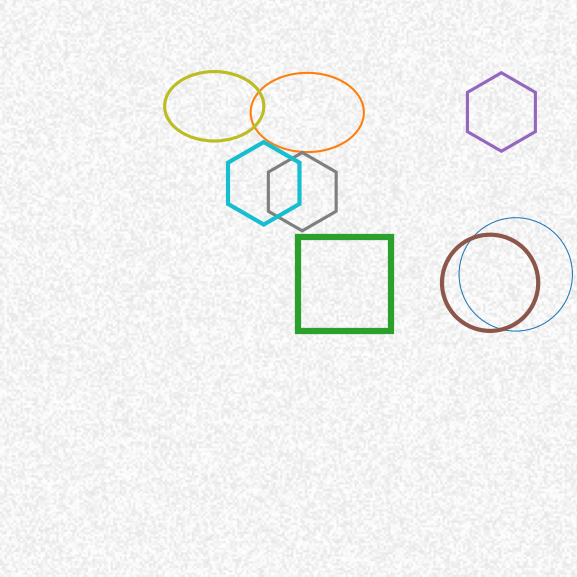[{"shape": "circle", "thickness": 0.5, "radius": 0.49, "center": [0.893, 0.524]}, {"shape": "oval", "thickness": 1, "radius": 0.49, "center": [0.532, 0.804]}, {"shape": "square", "thickness": 3, "radius": 0.41, "center": [0.597, 0.507]}, {"shape": "hexagon", "thickness": 1.5, "radius": 0.34, "center": [0.868, 0.805]}, {"shape": "circle", "thickness": 2, "radius": 0.42, "center": [0.849, 0.509]}, {"shape": "hexagon", "thickness": 1.5, "radius": 0.34, "center": [0.523, 0.667]}, {"shape": "oval", "thickness": 1.5, "radius": 0.43, "center": [0.371, 0.815]}, {"shape": "hexagon", "thickness": 2, "radius": 0.36, "center": [0.457, 0.682]}]